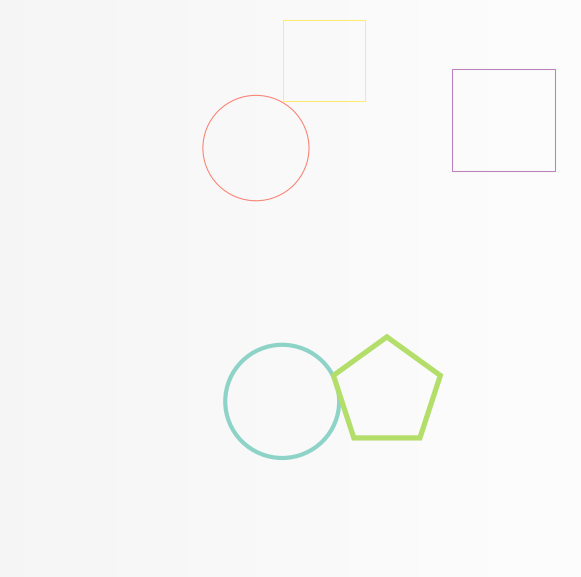[{"shape": "circle", "thickness": 2, "radius": 0.49, "center": [0.486, 0.304]}, {"shape": "circle", "thickness": 0.5, "radius": 0.46, "center": [0.44, 0.743]}, {"shape": "pentagon", "thickness": 2.5, "radius": 0.48, "center": [0.666, 0.319]}, {"shape": "square", "thickness": 0.5, "radius": 0.44, "center": [0.866, 0.792]}, {"shape": "square", "thickness": 0.5, "radius": 0.35, "center": [0.557, 0.894]}]